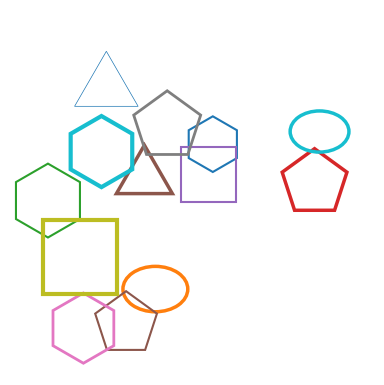[{"shape": "triangle", "thickness": 0.5, "radius": 0.48, "center": [0.276, 0.771]}, {"shape": "hexagon", "thickness": 1.5, "radius": 0.36, "center": [0.553, 0.626]}, {"shape": "oval", "thickness": 2.5, "radius": 0.42, "center": [0.404, 0.249]}, {"shape": "hexagon", "thickness": 1.5, "radius": 0.48, "center": [0.125, 0.479]}, {"shape": "pentagon", "thickness": 2.5, "radius": 0.44, "center": [0.817, 0.525]}, {"shape": "square", "thickness": 1.5, "radius": 0.36, "center": [0.541, 0.547]}, {"shape": "triangle", "thickness": 2.5, "radius": 0.42, "center": [0.375, 0.539]}, {"shape": "pentagon", "thickness": 1.5, "radius": 0.42, "center": [0.327, 0.159]}, {"shape": "hexagon", "thickness": 2, "radius": 0.46, "center": [0.217, 0.148]}, {"shape": "pentagon", "thickness": 2, "radius": 0.46, "center": [0.434, 0.673]}, {"shape": "square", "thickness": 3, "radius": 0.48, "center": [0.208, 0.332]}, {"shape": "hexagon", "thickness": 3, "radius": 0.46, "center": [0.264, 0.606]}, {"shape": "oval", "thickness": 2.5, "radius": 0.38, "center": [0.83, 0.658]}]